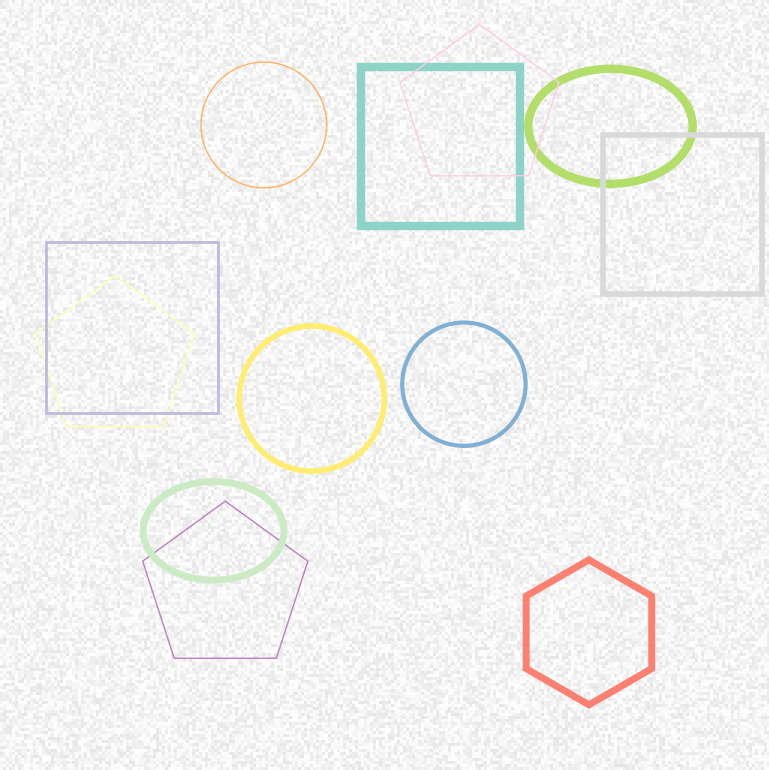[{"shape": "square", "thickness": 3, "radius": 0.52, "center": [0.572, 0.809]}, {"shape": "pentagon", "thickness": 0.5, "radius": 0.54, "center": [0.149, 0.534]}, {"shape": "square", "thickness": 1, "radius": 0.56, "center": [0.171, 0.575]}, {"shape": "hexagon", "thickness": 2.5, "radius": 0.47, "center": [0.765, 0.179]}, {"shape": "circle", "thickness": 1.5, "radius": 0.4, "center": [0.603, 0.501]}, {"shape": "circle", "thickness": 0.5, "radius": 0.41, "center": [0.343, 0.838]}, {"shape": "oval", "thickness": 3, "radius": 0.53, "center": [0.793, 0.836]}, {"shape": "pentagon", "thickness": 0.5, "radius": 0.54, "center": [0.623, 0.86]}, {"shape": "square", "thickness": 2, "radius": 0.52, "center": [0.887, 0.722]}, {"shape": "pentagon", "thickness": 0.5, "radius": 0.56, "center": [0.293, 0.236]}, {"shape": "oval", "thickness": 2.5, "radius": 0.46, "center": [0.277, 0.311]}, {"shape": "circle", "thickness": 2, "radius": 0.47, "center": [0.405, 0.482]}]